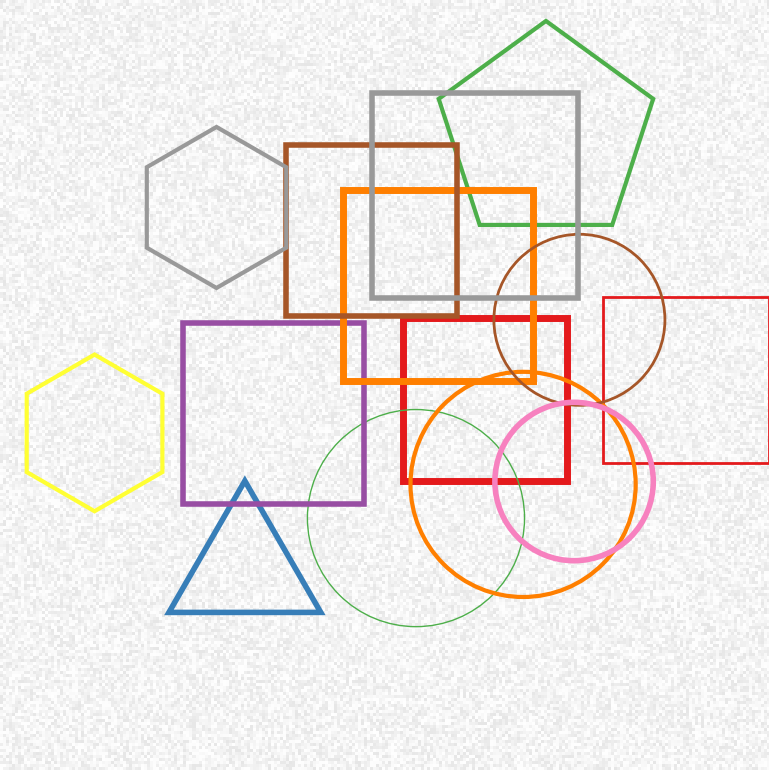[{"shape": "square", "thickness": 2.5, "radius": 0.53, "center": [0.63, 0.481]}, {"shape": "square", "thickness": 1, "radius": 0.54, "center": [0.891, 0.507]}, {"shape": "triangle", "thickness": 2, "radius": 0.57, "center": [0.318, 0.262]}, {"shape": "circle", "thickness": 0.5, "radius": 0.7, "center": [0.54, 0.327]}, {"shape": "pentagon", "thickness": 1.5, "radius": 0.73, "center": [0.709, 0.826]}, {"shape": "square", "thickness": 2, "radius": 0.59, "center": [0.355, 0.463]}, {"shape": "square", "thickness": 2.5, "radius": 0.62, "center": [0.569, 0.63]}, {"shape": "circle", "thickness": 1.5, "radius": 0.73, "center": [0.679, 0.371]}, {"shape": "hexagon", "thickness": 1.5, "radius": 0.51, "center": [0.123, 0.438]}, {"shape": "circle", "thickness": 1, "radius": 0.56, "center": [0.752, 0.585]}, {"shape": "square", "thickness": 2, "radius": 0.56, "center": [0.483, 0.701]}, {"shape": "circle", "thickness": 2, "radius": 0.51, "center": [0.746, 0.375]}, {"shape": "hexagon", "thickness": 1.5, "radius": 0.52, "center": [0.281, 0.731]}, {"shape": "square", "thickness": 2, "radius": 0.67, "center": [0.617, 0.746]}]